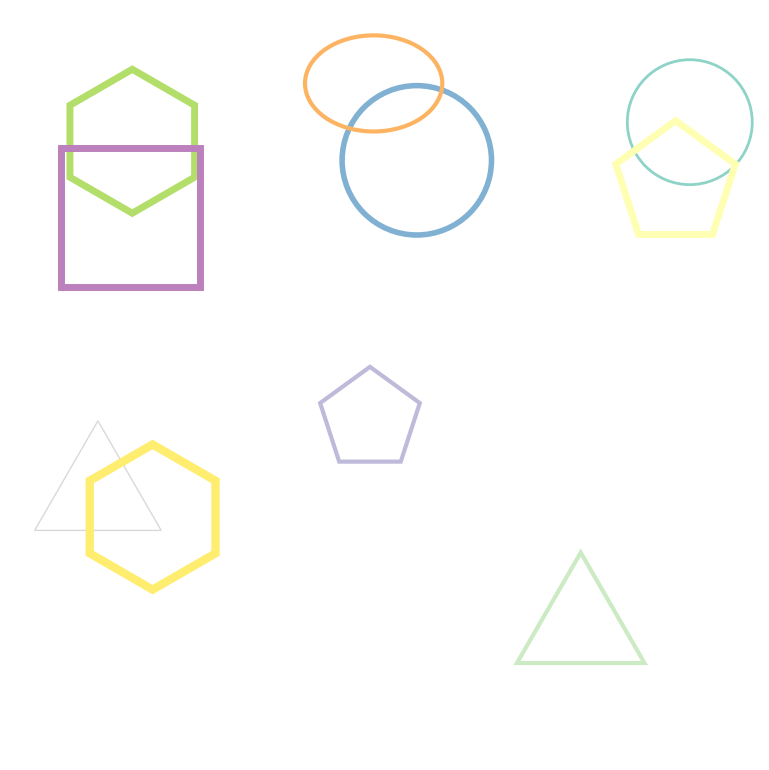[{"shape": "circle", "thickness": 1, "radius": 0.41, "center": [0.896, 0.841]}, {"shape": "pentagon", "thickness": 2.5, "radius": 0.41, "center": [0.877, 0.762]}, {"shape": "pentagon", "thickness": 1.5, "radius": 0.34, "center": [0.48, 0.456]}, {"shape": "circle", "thickness": 2, "radius": 0.49, "center": [0.541, 0.792]}, {"shape": "oval", "thickness": 1.5, "radius": 0.45, "center": [0.485, 0.892]}, {"shape": "hexagon", "thickness": 2.5, "radius": 0.47, "center": [0.172, 0.817]}, {"shape": "triangle", "thickness": 0.5, "radius": 0.47, "center": [0.127, 0.359]}, {"shape": "square", "thickness": 2.5, "radius": 0.45, "center": [0.17, 0.718]}, {"shape": "triangle", "thickness": 1.5, "radius": 0.48, "center": [0.754, 0.187]}, {"shape": "hexagon", "thickness": 3, "radius": 0.47, "center": [0.198, 0.329]}]